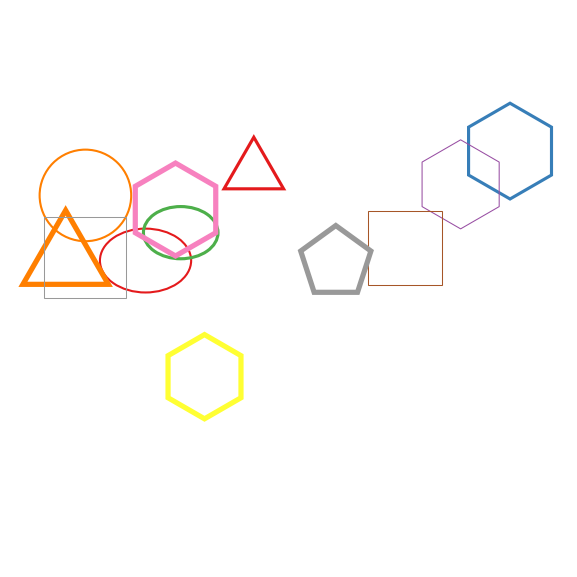[{"shape": "oval", "thickness": 1, "radius": 0.39, "center": [0.252, 0.548]}, {"shape": "triangle", "thickness": 1.5, "radius": 0.3, "center": [0.439, 0.702]}, {"shape": "hexagon", "thickness": 1.5, "radius": 0.41, "center": [0.883, 0.737]}, {"shape": "oval", "thickness": 1.5, "radius": 0.32, "center": [0.313, 0.596]}, {"shape": "hexagon", "thickness": 0.5, "radius": 0.39, "center": [0.798, 0.68]}, {"shape": "triangle", "thickness": 2.5, "radius": 0.43, "center": [0.114, 0.549]}, {"shape": "circle", "thickness": 1, "radius": 0.4, "center": [0.148, 0.661]}, {"shape": "hexagon", "thickness": 2.5, "radius": 0.36, "center": [0.354, 0.347]}, {"shape": "square", "thickness": 0.5, "radius": 0.32, "center": [0.701, 0.569]}, {"shape": "hexagon", "thickness": 2.5, "radius": 0.4, "center": [0.304, 0.636]}, {"shape": "square", "thickness": 0.5, "radius": 0.35, "center": [0.147, 0.553]}, {"shape": "pentagon", "thickness": 2.5, "radius": 0.32, "center": [0.581, 0.545]}]